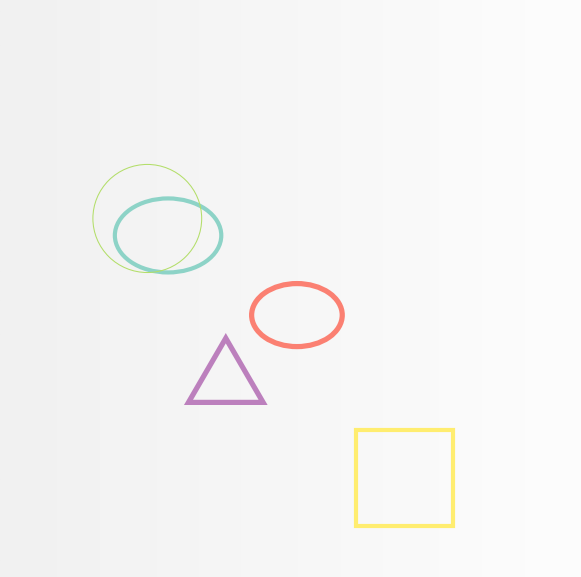[{"shape": "oval", "thickness": 2, "radius": 0.46, "center": [0.289, 0.591]}, {"shape": "oval", "thickness": 2.5, "radius": 0.39, "center": [0.511, 0.454]}, {"shape": "circle", "thickness": 0.5, "radius": 0.47, "center": [0.253, 0.621]}, {"shape": "triangle", "thickness": 2.5, "radius": 0.37, "center": [0.388, 0.339]}, {"shape": "square", "thickness": 2, "radius": 0.42, "center": [0.695, 0.171]}]